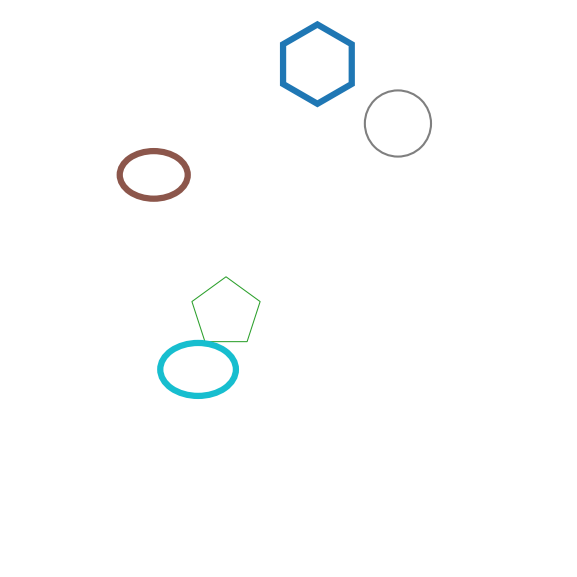[{"shape": "hexagon", "thickness": 3, "radius": 0.34, "center": [0.55, 0.888]}, {"shape": "pentagon", "thickness": 0.5, "radius": 0.31, "center": [0.391, 0.458]}, {"shape": "oval", "thickness": 3, "radius": 0.29, "center": [0.266, 0.696]}, {"shape": "circle", "thickness": 1, "radius": 0.29, "center": [0.689, 0.785]}, {"shape": "oval", "thickness": 3, "radius": 0.33, "center": [0.343, 0.359]}]